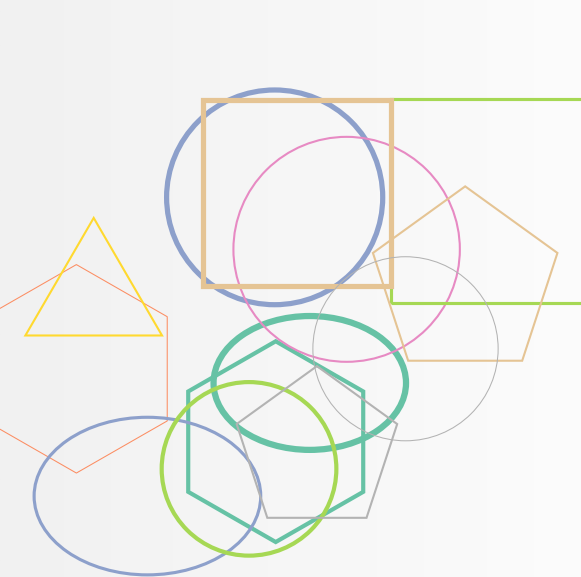[{"shape": "oval", "thickness": 3, "radius": 0.83, "center": [0.533, 0.336]}, {"shape": "hexagon", "thickness": 2, "radius": 0.87, "center": [0.474, 0.234]}, {"shape": "hexagon", "thickness": 0.5, "radius": 0.9, "center": [0.131, 0.36]}, {"shape": "oval", "thickness": 1.5, "radius": 0.97, "center": [0.254, 0.14]}, {"shape": "circle", "thickness": 2.5, "radius": 0.93, "center": [0.473, 0.657]}, {"shape": "circle", "thickness": 1, "radius": 0.97, "center": [0.596, 0.567]}, {"shape": "square", "thickness": 1.5, "radius": 0.88, "center": [0.85, 0.651]}, {"shape": "circle", "thickness": 2, "radius": 0.75, "center": [0.428, 0.187]}, {"shape": "triangle", "thickness": 1, "radius": 0.68, "center": [0.161, 0.486]}, {"shape": "pentagon", "thickness": 1, "radius": 0.83, "center": [0.8, 0.51]}, {"shape": "square", "thickness": 2.5, "radius": 0.81, "center": [0.511, 0.665]}, {"shape": "circle", "thickness": 0.5, "radius": 0.8, "center": [0.698, 0.395]}, {"shape": "pentagon", "thickness": 1, "radius": 0.73, "center": [0.545, 0.22]}]